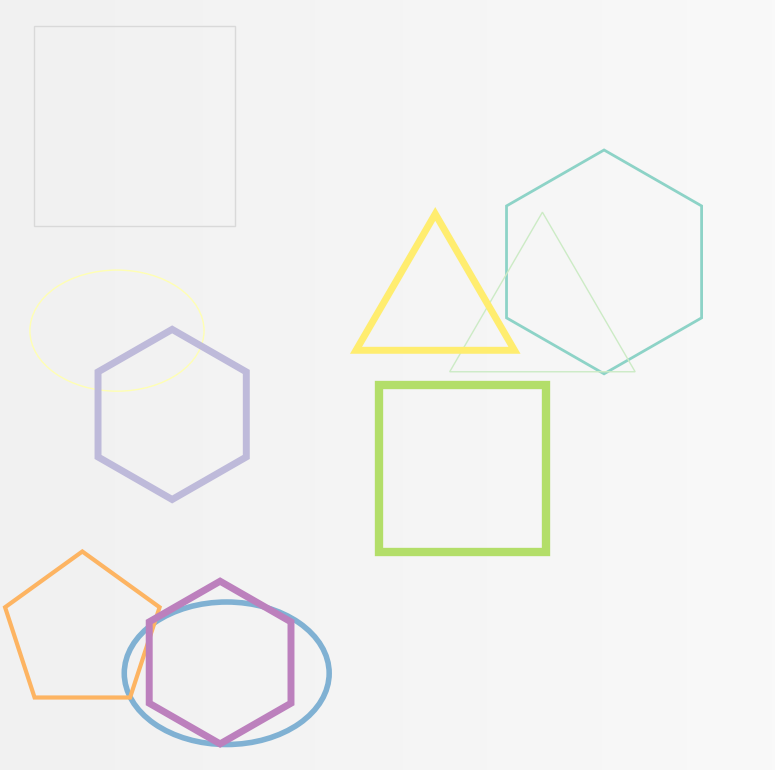[{"shape": "hexagon", "thickness": 1, "radius": 0.73, "center": [0.779, 0.66]}, {"shape": "oval", "thickness": 0.5, "radius": 0.56, "center": [0.151, 0.571]}, {"shape": "hexagon", "thickness": 2.5, "radius": 0.55, "center": [0.222, 0.462]}, {"shape": "oval", "thickness": 2, "radius": 0.66, "center": [0.293, 0.126]}, {"shape": "pentagon", "thickness": 1.5, "radius": 0.52, "center": [0.106, 0.179]}, {"shape": "square", "thickness": 3, "radius": 0.54, "center": [0.596, 0.391]}, {"shape": "square", "thickness": 0.5, "radius": 0.65, "center": [0.174, 0.836]}, {"shape": "hexagon", "thickness": 2.5, "radius": 0.53, "center": [0.284, 0.14]}, {"shape": "triangle", "thickness": 0.5, "radius": 0.69, "center": [0.7, 0.586]}, {"shape": "triangle", "thickness": 2.5, "radius": 0.59, "center": [0.562, 0.604]}]